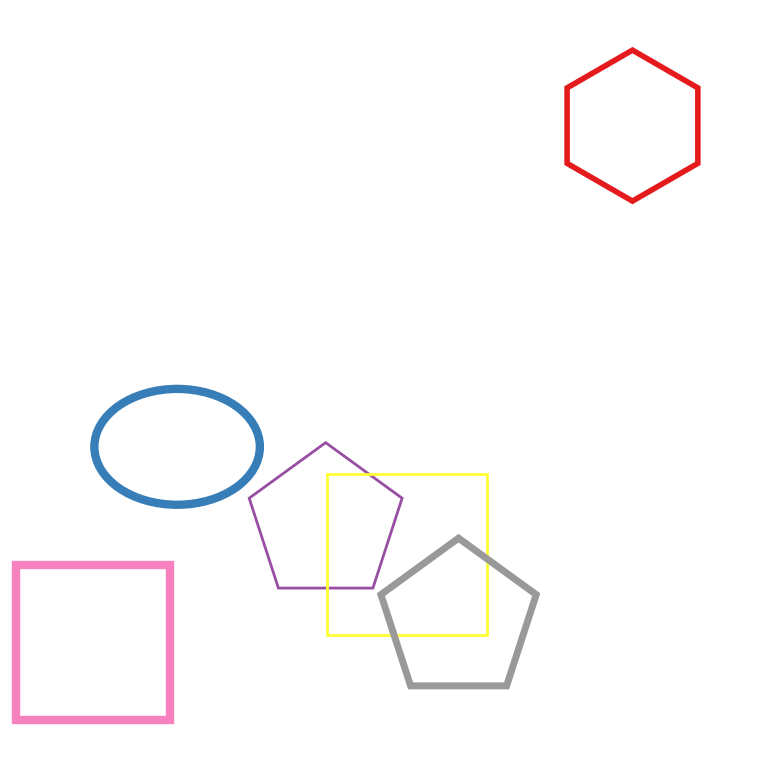[{"shape": "hexagon", "thickness": 2, "radius": 0.49, "center": [0.821, 0.837]}, {"shape": "oval", "thickness": 3, "radius": 0.54, "center": [0.23, 0.42]}, {"shape": "pentagon", "thickness": 1, "radius": 0.52, "center": [0.423, 0.321]}, {"shape": "square", "thickness": 1, "radius": 0.52, "center": [0.529, 0.28]}, {"shape": "square", "thickness": 3, "radius": 0.5, "center": [0.121, 0.166]}, {"shape": "pentagon", "thickness": 2.5, "radius": 0.53, "center": [0.596, 0.195]}]